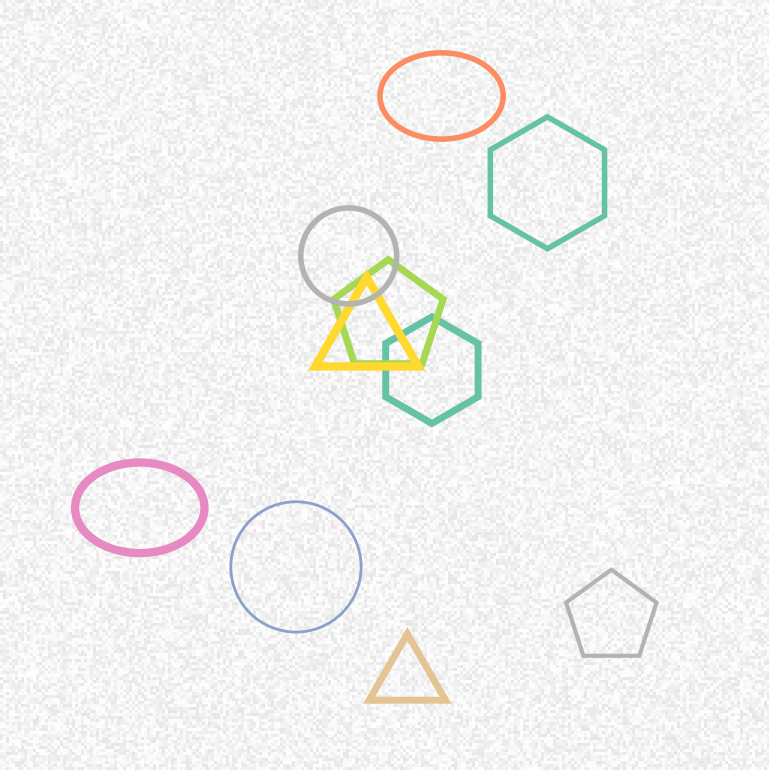[{"shape": "hexagon", "thickness": 2, "radius": 0.43, "center": [0.711, 0.763]}, {"shape": "hexagon", "thickness": 2.5, "radius": 0.35, "center": [0.561, 0.519]}, {"shape": "oval", "thickness": 2, "radius": 0.4, "center": [0.573, 0.875]}, {"shape": "circle", "thickness": 1, "radius": 0.42, "center": [0.384, 0.264]}, {"shape": "oval", "thickness": 3, "radius": 0.42, "center": [0.182, 0.341]}, {"shape": "pentagon", "thickness": 2.5, "radius": 0.37, "center": [0.504, 0.588]}, {"shape": "triangle", "thickness": 3, "radius": 0.39, "center": [0.476, 0.563]}, {"shape": "triangle", "thickness": 2.5, "radius": 0.29, "center": [0.529, 0.119]}, {"shape": "circle", "thickness": 2, "radius": 0.31, "center": [0.453, 0.668]}, {"shape": "pentagon", "thickness": 1.5, "radius": 0.31, "center": [0.794, 0.198]}]